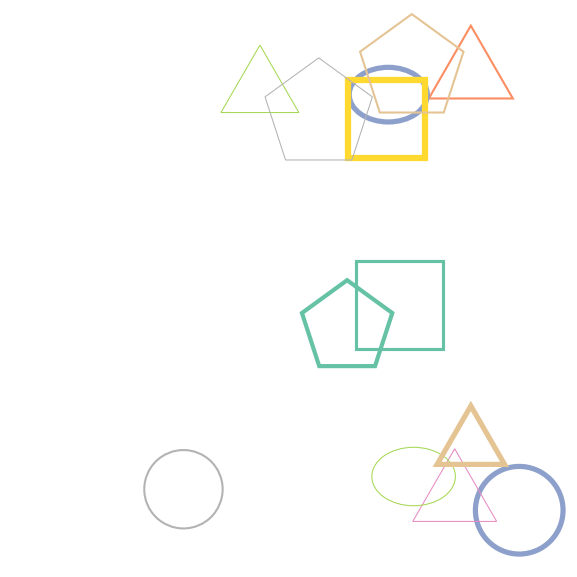[{"shape": "pentagon", "thickness": 2, "radius": 0.41, "center": [0.601, 0.432]}, {"shape": "square", "thickness": 1.5, "radius": 0.38, "center": [0.692, 0.471]}, {"shape": "triangle", "thickness": 1, "radius": 0.42, "center": [0.815, 0.871]}, {"shape": "circle", "thickness": 2.5, "radius": 0.38, "center": [0.899, 0.116]}, {"shape": "oval", "thickness": 2.5, "radius": 0.34, "center": [0.672, 0.835]}, {"shape": "triangle", "thickness": 0.5, "radius": 0.42, "center": [0.787, 0.138]}, {"shape": "oval", "thickness": 0.5, "radius": 0.36, "center": [0.716, 0.174]}, {"shape": "triangle", "thickness": 0.5, "radius": 0.39, "center": [0.45, 0.843]}, {"shape": "square", "thickness": 3, "radius": 0.34, "center": [0.67, 0.793]}, {"shape": "pentagon", "thickness": 1, "radius": 0.47, "center": [0.713, 0.88]}, {"shape": "triangle", "thickness": 2.5, "radius": 0.34, "center": [0.815, 0.229]}, {"shape": "circle", "thickness": 1, "radius": 0.34, "center": [0.318, 0.152]}, {"shape": "pentagon", "thickness": 0.5, "radius": 0.49, "center": [0.552, 0.801]}]